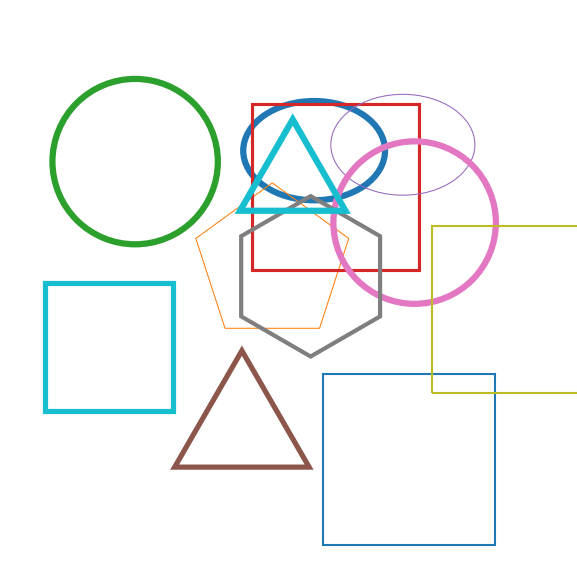[{"shape": "oval", "thickness": 3, "radius": 0.61, "center": [0.544, 0.738]}, {"shape": "square", "thickness": 1, "radius": 0.74, "center": [0.708, 0.204]}, {"shape": "pentagon", "thickness": 0.5, "radius": 0.7, "center": [0.471, 0.543]}, {"shape": "circle", "thickness": 3, "radius": 0.72, "center": [0.234, 0.719]}, {"shape": "square", "thickness": 1.5, "radius": 0.72, "center": [0.581, 0.675]}, {"shape": "oval", "thickness": 0.5, "radius": 0.62, "center": [0.698, 0.748]}, {"shape": "triangle", "thickness": 2.5, "radius": 0.67, "center": [0.419, 0.257]}, {"shape": "circle", "thickness": 3, "radius": 0.7, "center": [0.718, 0.614]}, {"shape": "hexagon", "thickness": 2, "radius": 0.69, "center": [0.538, 0.521]}, {"shape": "square", "thickness": 1, "radius": 0.72, "center": [0.892, 0.463]}, {"shape": "square", "thickness": 2.5, "radius": 0.55, "center": [0.189, 0.398]}, {"shape": "triangle", "thickness": 3, "radius": 0.53, "center": [0.507, 0.687]}]